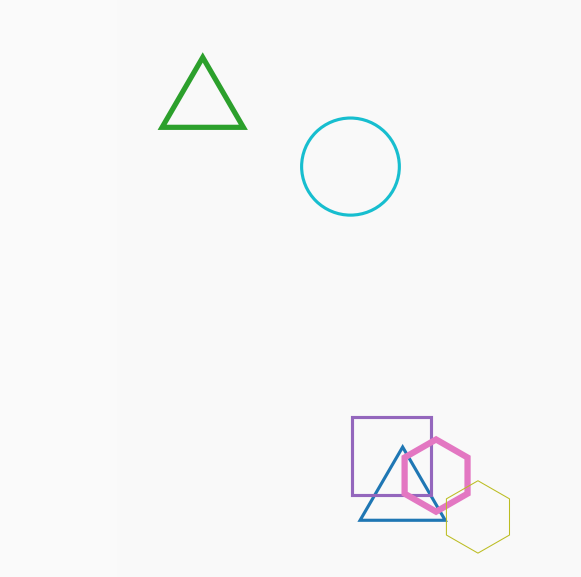[{"shape": "triangle", "thickness": 1.5, "radius": 0.42, "center": [0.693, 0.141]}, {"shape": "triangle", "thickness": 2.5, "radius": 0.4, "center": [0.349, 0.819]}, {"shape": "square", "thickness": 1.5, "radius": 0.34, "center": [0.674, 0.21]}, {"shape": "hexagon", "thickness": 3, "radius": 0.31, "center": [0.75, 0.176]}, {"shape": "hexagon", "thickness": 0.5, "radius": 0.31, "center": [0.822, 0.104]}, {"shape": "circle", "thickness": 1.5, "radius": 0.42, "center": [0.603, 0.711]}]